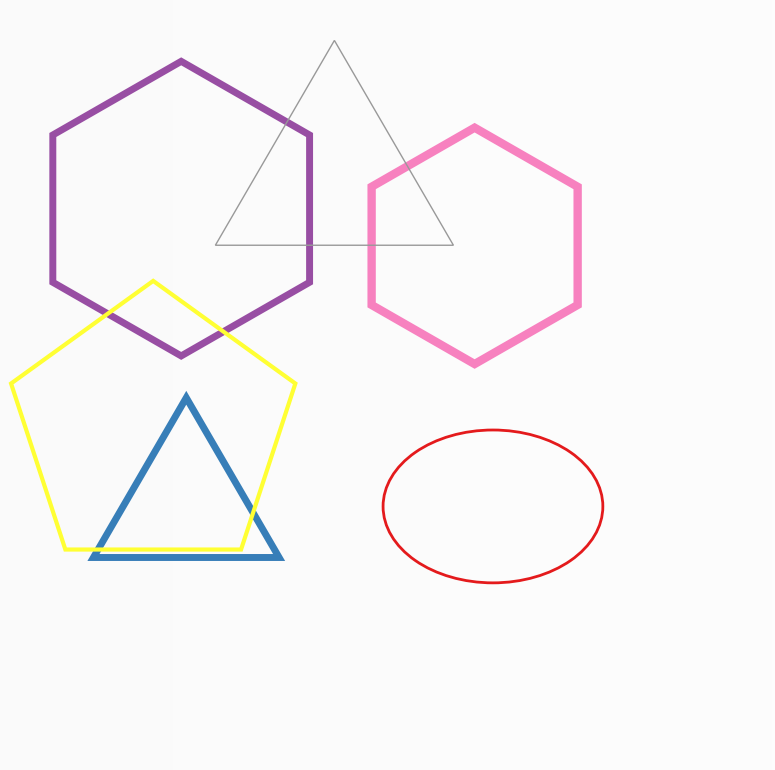[{"shape": "oval", "thickness": 1, "radius": 0.71, "center": [0.636, 0.342]}, {"shape": "triangle", "thickness": 2.5, "radius": 0.69, "center": [0.24, 0.345]}, {"shape": "hexagon", "thickness": 2.5, "radius": 0.96, "center": [0.234, 0.729]}, {"shape": "pentagon", "thickness": 1.5, "radius": 0.96, "center": [0.198, 0.442]}, {"shape": "hexagon", "thickness": 3, "radius": 0.77, "center": [0.612, 0.681]}, {"shape": "triangle", "thickness": 0.5, "radius": 0.89, "center": [0.431, 0.77]}]